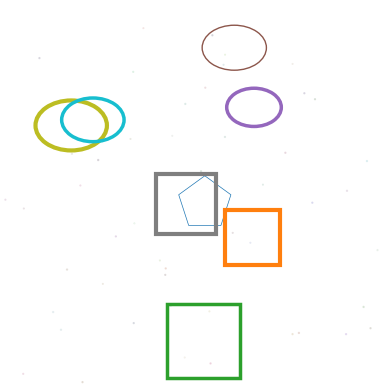[{"shape": "pentagon", "thickness": 0.5, "radius": 0.36, "center": [0.532, 0.472]}, {"shape": "square", "thickness": 3, "radius": 0.36, "center": [0.655, 0.384]}, {"shape": "square", "thickness": 2.5, "radius": 0.48, "center": [0.528, 0.114]}, {"shape": "oval", "thickness": 2.5, "radius": 0.35, "center": [0.66, 0.721]}, {"shape": "oval", "thickness": 1, "radius": 0.42, "center": [0.609, 0.876]}, {"shape": "square", "thickness": 3, "radius": 0.39, "center": [0.484, 0.47]}, {"shape": "oval", "thickness": 3, "radius": 0.46, "center": [0.185, 0.674]}, {"shape": "oval", "thickness": 2.5, "radius": 0.41, "center": [0.241, 0.689]}]